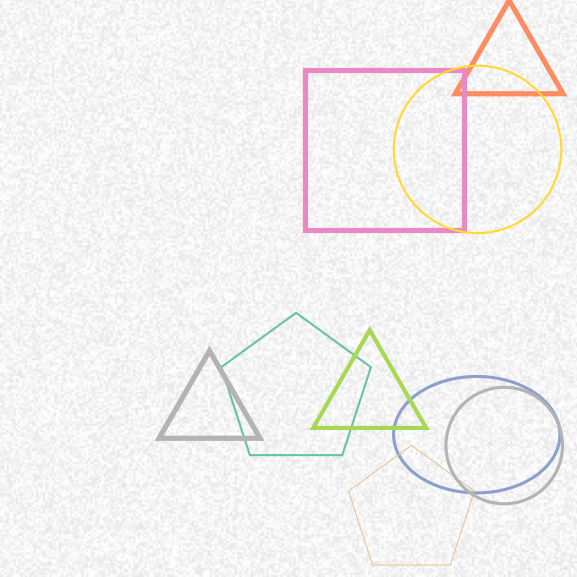[{"shape": "pentagon", "thickness": 1, "radius": 0.68, "center": [0.513, 0.321]}, {"shape": "triangle", "thickness": 2.5, "radius": 0.54, "center": [0.882, 0.891]}, {"shape": "oval", "thickness": 1.5, "radius": 0.72, "center": [0.826, 0.246]}, {"shape": "square", "thickness": 2.5, "radius": 0.69, "center": [0.666, 0.739]}, {"shape": "triangle", "thickness": 2, "radius": 0.56, "center": [0.64, 0.315]}, {"shape": "circle", "thickness": 1, "radius": 0.73, "center": [0.827, 0.74]}, {"shape": "pentagon", "thickness": 0.5, "radius": 0.57, "center": [0.712, 0.113]}, {"shape": "circle", "thickness": 1.5, "radius": 0.5, "center": [0.873, 0.228]}, {"shape": "triangle", "thickness": 2.5, "radius": 0.5, "center": [0.363, 0.291]}]